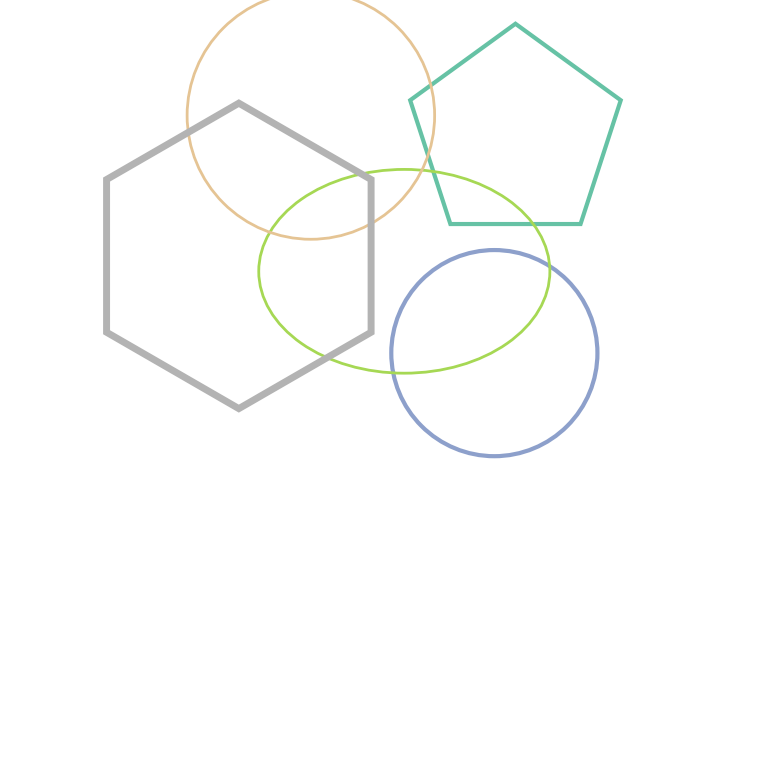[{"shape": "pentagon", "thickness": 1.5, "radius": 0.72, "center": [0.669, 0.825]}, {"shape": "circle", "thickness": 1.5, "radius": 0.67, "center": [0.642, 0.541]}, {"shape": "oval", "thickness": 1, "radius": 0.95, "center": [0.525, 0.648]}, {"shape": "circle", "thickness": 1, "radius": 0.8, "center": [0.404, 0.85]}, {"shape": "hexagon", "thickness": 2.5, "radius": 0.99, "center": [0.31, 0.668]}]